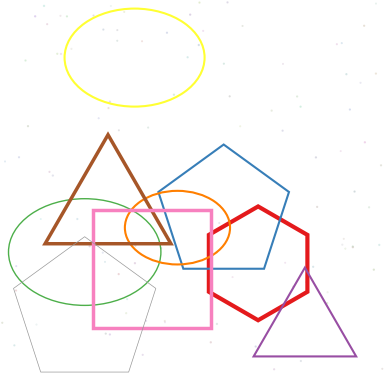[{"shape": "hexagon", "thickness": 3, "radius": 0.74, "center": [0.67, 0.316]}, {"shape": "pentagon", "thickness": 1.5, "radius": 0.89, "center": [0.581, 0.446]}, {"shape": "oval", "thickness": 1, "radius": 0.99, "center": [0.22, 0.345]}, {"shape": "triangle", "thickness": 1.5, "radius": 0.77, "center": [0.792, 0.151]}, {"shape": "oval", "thickness": 1.5, "radius": 0.68, "center": [0.461, 0.409]}, {"shape": "oval", "thickness": 1.5, "radius": 0.91, "center": [0.35, 0.85]}, {"shape": "triangle", "thickness": 2.5, "radius": 0.94, "center": [0.281, 0.461]}, {"shape": "square", "thickness": 2.5, "radius": 0.77, "center": [0.395, 0.302]}, {"shape": "pentagon", "thickness": 0.5, "radius": 0.97, "center": [0.22, 0.191]}]